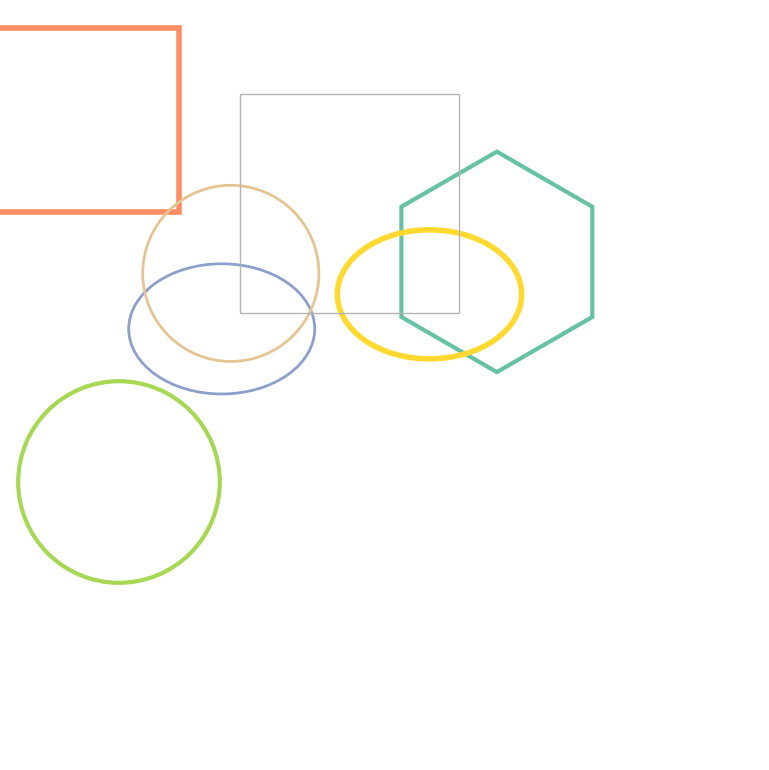[{"shape": "hexagon", "thickness": 1.5, "radius": 0.72, "center": [0.645, 0.66]}, {"shape": "square", "thickness": 2, "radius": 0.59, "center": [0.114, 0.844]}, {"shape": "oval", "thickness": 1, "radius": 0.6, "center": [0.288, 0.573]}, {"shape": "circle", "thickness": 1.5, "radius": 0.65, "center": [0.155, 0.374]}, {"shape": "oval", "thickness": 2, "radius": 0.6, "center": [0.558, 0.618]}, {"shape": "circle", "thickness": 1, "radius": 0.57, "center": [0.3, 0.645]}, {"shape": "square", "thickness": 0.5, "radius": 0.71, "center": [0.454, 0.736]}]